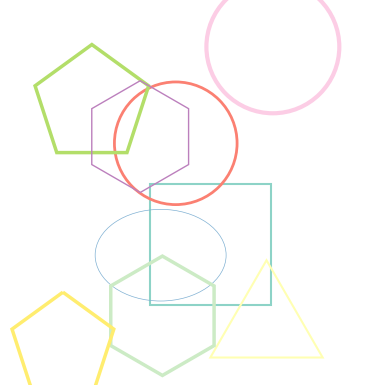[{"shape": "square", "thickness": 1.5, "radius": 0.78, "center": [0.547, 0.365]}, {"shape": "triangle", "thickness": 1.5, "radius": 0.84, "center": [0.692, 0.156]}, {"shape": "circle", "thickness": 2, "radius": 0.8, "center": [0.457, 0.628]}, {"shape": "oval", "thickness": 0.5, "radius": 0.85, "center": [0.417, 0.337]}, {"shape": "pentagon", "thickness": 2.5, "radius": 0.78, "center": [0.239, 0.729]}, {"shape": "circle", "thickness": 3, "radius": 0.86, "center": [0.709, 0.878]}, {"shape": "hexagon", "thickness": 1, "radius": 0.73, "center": [0.364, 0.645]}, {"shape": "hexagon", "thickness": 2.5, "radius": 0.77, "center": [0.422, 0.18]}, {"shape": "pentagon", "thickness": 2.5, "radius": 0.69, "center": [0.163, 0.102]}]